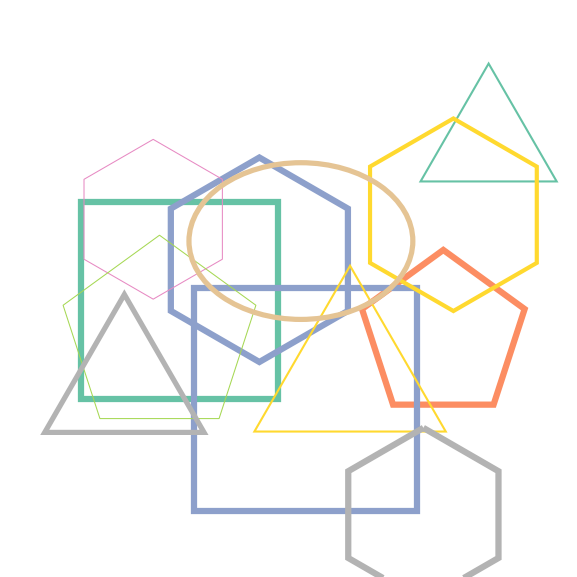[{"shape": "square", "thickness": 3, "radius": 0.85, "center": [0.31, 0.479]}, {"shape": "triangle", "thickness": 1, "radius": 0.68, "center": [0.846, 0.753]}, {"shape": "pentagon", "thickness": 3, "radius": 0.74, "center": [0.768, 0.418]}, {"shape": "square", "thickness": 3, "radius": 0.96, "center": [0.529, 0.308]}, {"shape": "hexagon", "thickness": 3, "radius": 0.89, "center": [0.449, 0.549]}, {"shape": "hexagon", "thickness": 0.5, "radius": 0.69, "center": [0.265, 0.619]}, {"shape": "pentagon", "thickness": 0.5, "radius": 0.88, "center": [0.276, 0.416]}, {"shape": "hexagon", "thickness": 2, "radius": 0.83, "center": [0.785, 0.627]}, {"shape": "triangle", "thickness": 1, "radius": 0.96, "center": [0.606, 0.348]}, {"shape": "oval", "thickness": 2.5, "radius": 0.97, "center": [0.521, 0.582]}, {"shape": "triangle", "thickness": 2.5, "radius": 0.8, "center": [0.215, 0.33]}, {"shape": "hexagon", "thickness": 3, "radius": 0.75, "center": [0.733, 0.108]}]